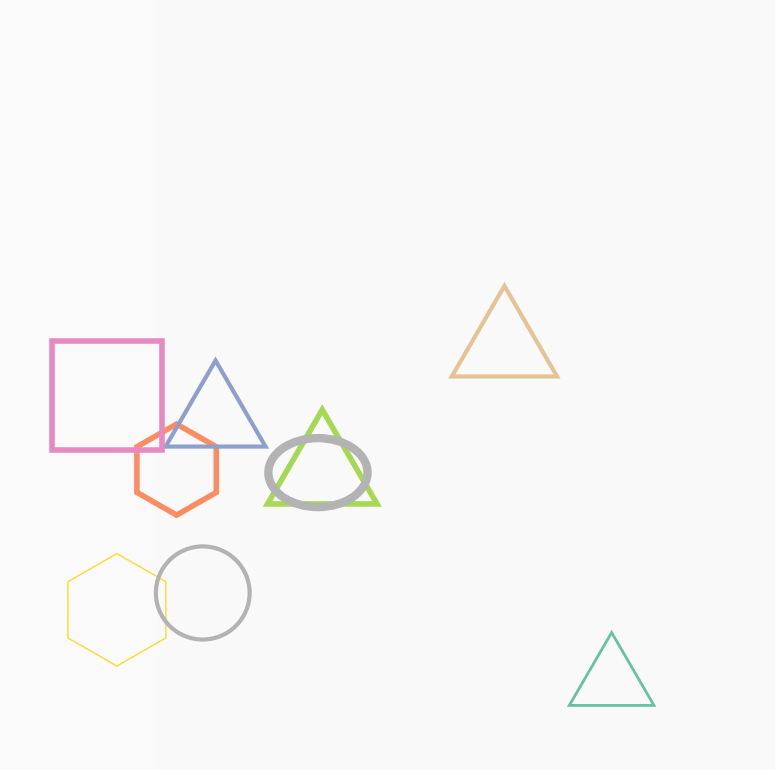[{"shape": "triangle", "thickness": 1, "radius": 0.32, "center": [0.789, 0.115]}, {"shape": "hexagon", "thickness": 2, "radius": 0.3, "center": [0.228, 0.39]}, {"shape": "triangle", "thickness": 1.5, "radius": 0.37, "center": [0.278, 0.457]}, {"shape": "square", "thickness": 2, "radius": 0.36, "center": [0.138, 0.487]}, {"shape": "triangle", "thickness": 2, "radius": 0.41, "center": [0.416, 0.386]}, {"shape": "hexagon", "thickness": 0.5, "radius": 0.36, "center": [0.151, 0.208]}, {"shape": "triangle", "thickness": 1.5, "radius": 0.39, "center": [0.651, 0.55]}, {"shape": "circle", "thickness": 1.5, "radius": 0.3, "center": [0.262, 0.23]}, {"shape": "oval", "thickness": 3, "radius": 0.32, "center": [0.41, 0.386]}]